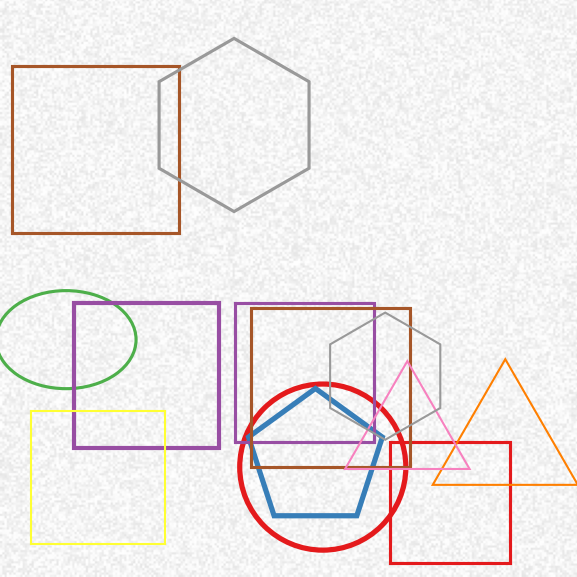[{"shape": "circle", "thickness": 2.5, "radius": 0.72, "center": [0.559, 0.19]}, {"shape": "square", "thickness": 1.5, "radius": 0.52, "center": [0.78, 0.129]}, {"shape": "pentagon", "thickness": 2.5, "radius": 0.61, "center": [0.546, 0.205]}, {"shape": "oval", "thickness": 1.5, "radius": 0.61, "center": [0.114, 0.411]}, {"shape": "square", "thickness": 2, "radius": 0.63, "center": [0.254, 0.349]}, {"shape": "square", "thickness": 1.5, "radius": 0.6, "center": [0.528, 0.354]}, {"shape": "triangle", "thickness": 1, "radius": 0.73, "center": [0.875, 0.232]}, {"shape": "square", "thickness": 1, "radius": 0.58, "center": [0.17, 0.172]}, {"shape": "square", "thickness": 1.5, "radius": 0.72, "center": [0.165, 0.74]}, {"shape": "square", "thickness": 1.5, "radius": 0.69, "center": [0.572, 0.328]}, {"shape": "triangle", "thickness": 1, "radius": 0.62, "center": [0.705, 0.249]}, {"shape": "hexagon", "thickness": 1, "radius": 0.55, "center": [0.667, 0.348]}, {"shape": "hexagon", "thickness": 1.5, "radius": 0.75, "center": [0.405, 0.783]}]